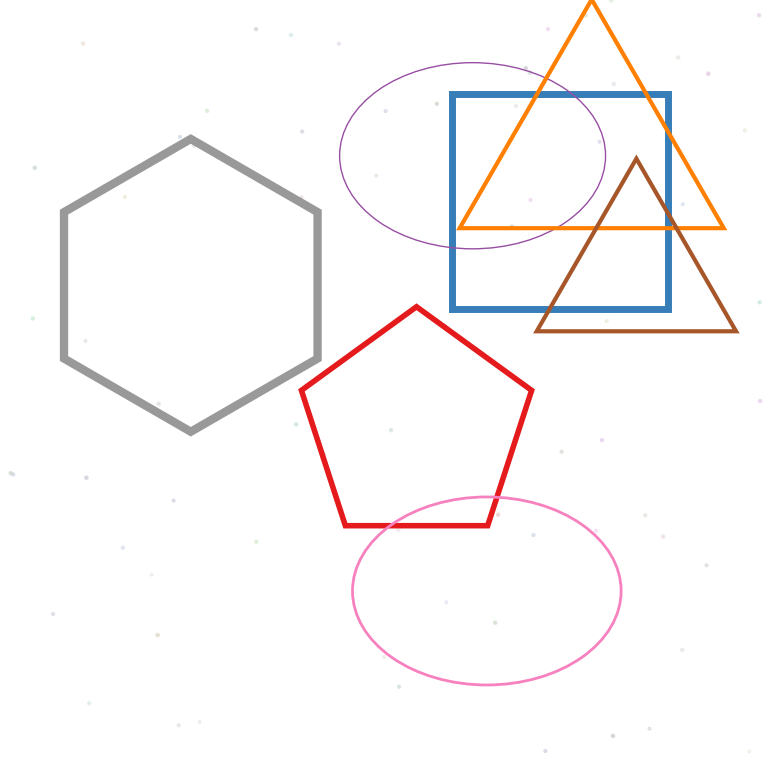[{"shape": "pentagon", "thickness": 2, "radius": 0.79, "center": [0.541, 0.444]}, {"shape": "square", "thickness": 2.5, "radius": 0.7, "center": [0.727, 0.738]}, {"shape": "oval", "thickness": 0.5, "radius": 0.86, "center": [0.614, 0.798]}, {"shape": "triangle", "thickness": 1.5, "radius": 0.99, "center": [0.768, 0.803]}, {"shape": "triangle", "thickness": 1.5, "radius": 0.75, "center": [0.826, 0.644]}, {"shape": "oval", "thickness": 1, "radius": 0.87, "center": [0.632, 0.233]}, {"shape": "hexagon", "thickness": 3, "radius": 0.95, "center": [0.248, 0.629]}]